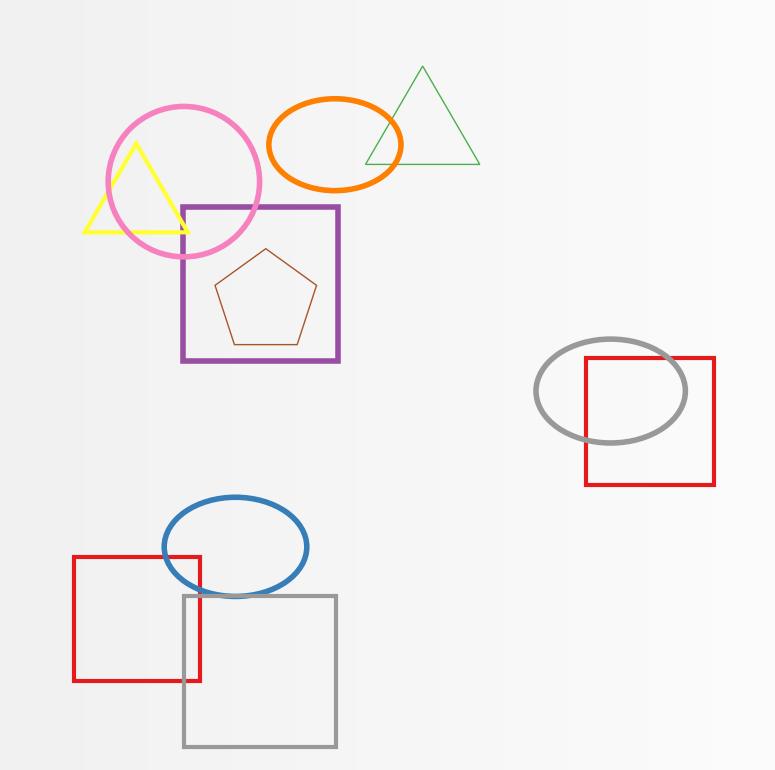[{"shape": "square", "thickness": 1.5, "radius": 0.4, "center": [0.177, 0.196]}, {"shape": "square", "thickness": 1.5, "radius": 0.41, "center": [0.839, 0.452]}, {"shape": "oval", "thickness": 2, "radius": 0.46, "center": [0.304, 0.29]}, {"shape": "triangle", "thickness": 0.5, "radius": 0.43, "center": [0.545, 0.829]}, {"shape": "square", "thickness": 2, "radius": 0.5, "center": [0.336, 0.631]}, {"shape": "oval", "thickness": 2, "radius": 0.43, "center": [0.432, 0.812]}, {"shape": "triangle", "thickness": 1.5, "radius": 0.38, "center": [0.176, 0.737]}, {"shape": "pentagon", "thickness": 0.5, "radius": 0.34, "center": [0.343, 0.608]}, {"shape": "circle", "thickness": 2, "radius": 0.49, "center": [0.237, 0.764]}, {"shape": "oval", "thickness": 2, "radius": 0.48, "center": [0.788, 0.492]}, {"shape": "square", "thickness": 1.5, "radius": 0.49, "center": [0.335, 0.128]}]